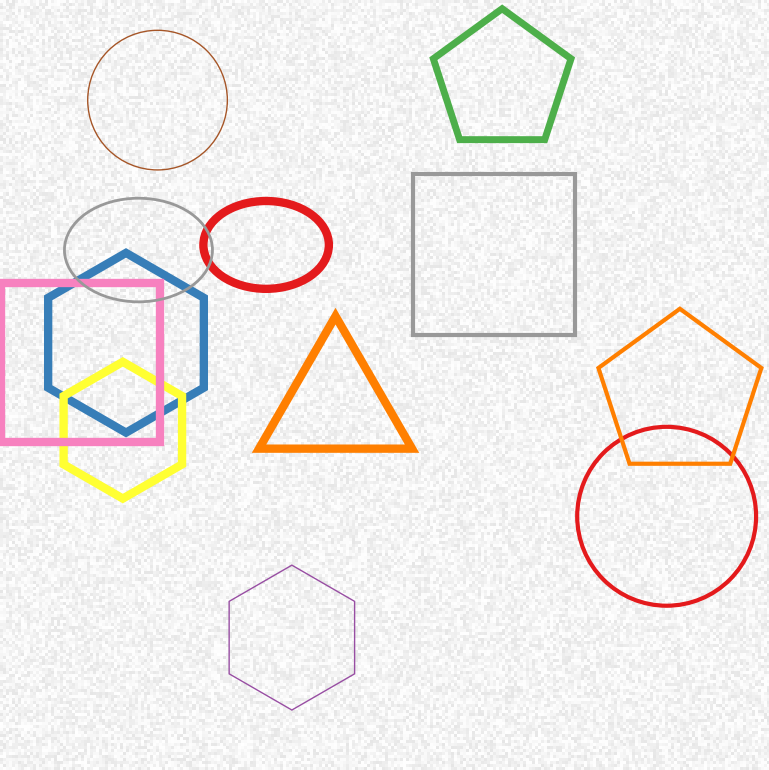[{"shape": "oval", "thickness": 3, "radius": 0.41, "center": [0.346, 0.682]}, {"shape": "circle", "thickness": 1.5, "radius": 0.58, "center": [0.866, 0.33]}, {"shape": "hexagon", "thickness": 3, "radius": 0.58, "center": [0.164, 0.555]}, {"shape": "pentagon", "thickness": 2.5, "radius": 0.47, "center": [0.652, 0.895]}, {"shape": "hexagon", "thickness": 0.5, "radius": 0.47, "center": [0.379, 0.172]}, {"shape": "triangle", "thickness": 3, "radius": 0.57, "center": [0.436, 0.475]}, {"shape": "pentagon", "thickness": 1.5, "radius": 0.56, "center": [0.883, 0.488]}, {"shape": "hexagon", "thickness": 3, "radius": 0.44, "center": [0.16, 0.441]}, {"shape": "circle", "thickness": 0.5, "radius": 0.45, "center": [0.205, 0.87]}, {"shape": "square", "thickness": 3, "radius": 0.52, "center": [0.104, 0.529]}, {"shape": "oval", "thickness": 1, "radius": 0.48, "center": [0.18, 0.675]}, {"shape": "square", "thickness": 1.5, "radius": 0.52, "center": [0.641, 0.669]}]